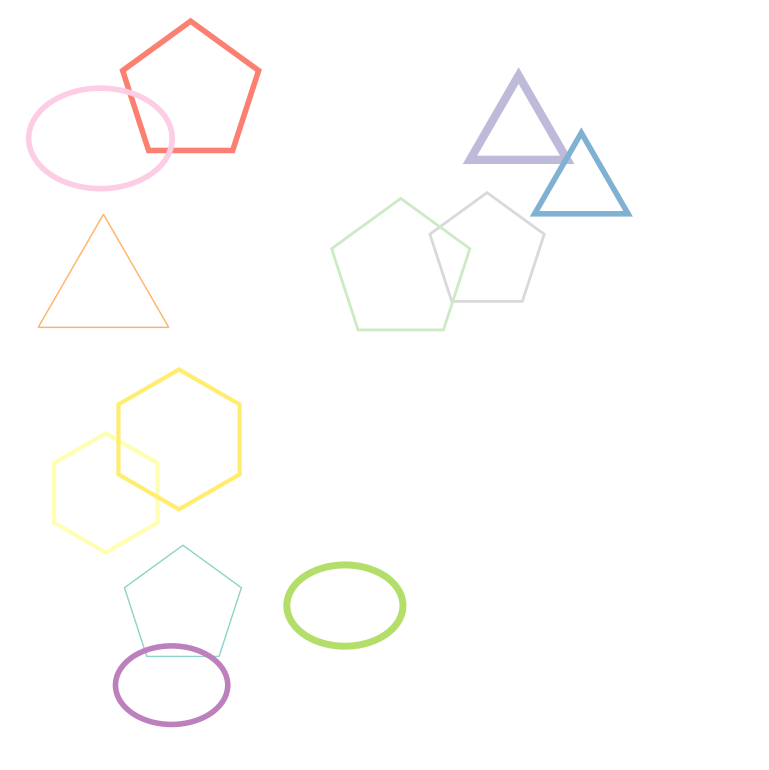[{"shape": "pentagon", "thickness": 0.5, "radius": 0.4, "center": [0.238, 0.212]}, {"shape": "hexagon", "thickness": 1.5, "radius": 0.39, "center": [0.137, 0.36]}, {"shape": "triangle", "thickness": 3, "radius": 0.37, "center": [0.674, 0.829]}, {"shape": "pentagon", "thickness": 2, "radius": 0.46, "center": [0.248, 0.88]}, {"shape": "triangle", "thickness": 2, "radius": 0.35, "center": [0.755, 0.757]}, {"shape": "triangle", "thickness": 0.5, "radius": 0.49, "center": [0.134, 0.624]}, {"shape": "oval", "thickness": 2.5, "radius": 0.38, "center": [0.448, 0.214]}, {"shape": "oval", "thickness": 2, "radius": 0.47, "center": [0.13, 0.82]}, {"shape": "pentagon", "thickness": 1, "radius": 0.39, "center": [0.633, 0.672]}, {"shape": "oval", "thickness": 2, "radius": 0.36, "center": [0.223, 0.11]}, {"shape": "pentagon", "thickness": 1, "radius": 0.47, "center": [0.52, 0.648]}, {"shape": "hexagon", "thickness": 1.5, "radius": 0.45, "center": [0.233, 0.429]}]